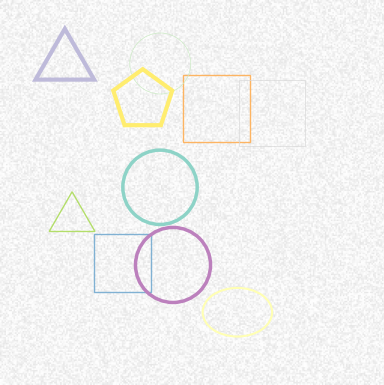[{"shape": "circle", "thickness": 2.5, "radius": 0.48, "center": [0.416, 0.514]}, {"shape": "oval", "thickness": 1.5, "radius": 0.45, "center": [0.617, 0.189]}, {"shape": "triangle", "thickness": 3, "radius": 0.44, "center": [0.168, 0.837]}, {"shape": "square", "thickness": 1, "radius": 0.37, "center": [0.318, 0.316]}, {"shape": "square", "thickness": 1, "radius": 0.43, "center": [0.563, 0.718]}, {"shape": "triangle", "thickness": 1, "radius": 0.34, "center": [0.187, 0.433]}, {"shape": "square", "thickness": 0.5, "radius": 0.43, "center": [0.708, 0.707]}, {"shape": "circle", "thickness": 2.5, "radius": 0.49, "center": [0.449, 0.312]}, {"shape": "circle", "thickness": 0.5, "radius": 0.4, "center": [0.416, 0.835]}, {"shape": "pentagon", "thickness": 3, "radius": 0.4, "center": [0.371, 0.74]}]